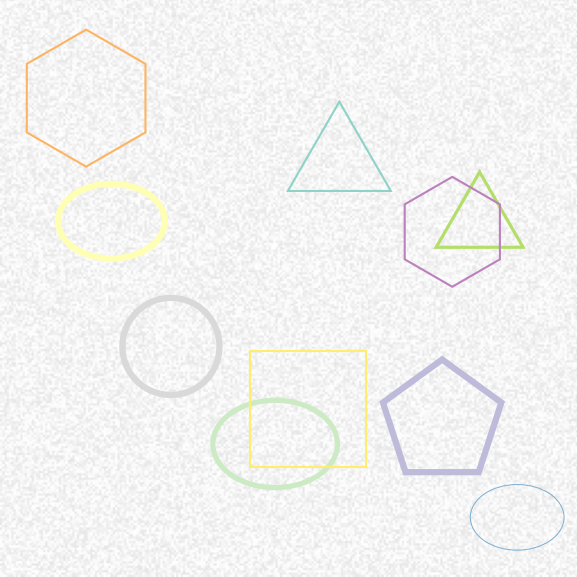[{"shape": "triangle", "thickness": 1, "radius": 0.51, "center": [0.588, 0.72]}, {"shape": "oval", "thickness": 3, "radius": 0.46, "center": [0.193, 0.616]}, {"shape": "pentagon", "thickness": 3, "radius": 0.54, "center": [0.766, 0.269]}, {"shape": "oval", "thickness": 0.5, "radius": 0.41, "center": [0.896, 0.103]}, {"shape": "hexagon", "thickness": 1, "radius": 0.59, "center": [0.149, 0.829]}, {"shape": "triangle", "thickness": 1.5, "radius": 0.43, "center": [0.831, 0.614]}, {"shape": "circle", "thickness": 3, "radius": 0.42, "center": [0.296, 0.399]}, {"shape": "hexagon", "thickness": 1, "radius": 0.48, "center": [0.783, 0.598]}, {"shape": "oval", "thickness": 2.5, "radius": 0.54, "center": [0.476, 0.23]}, {"shape": "square", "thickness": 1, "radius": 0.5, "center": [0.533, 0.291]}]